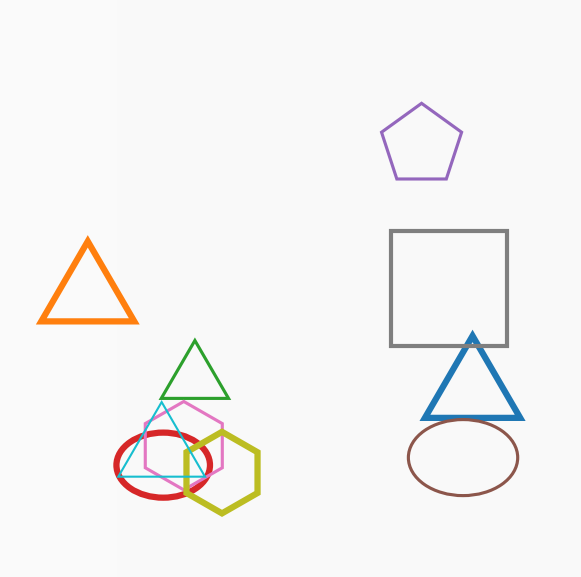[{"shape": "triangle", "thickness": 3, "radius": 0.47, "center": [0.813, 0.323]}, {"shape": "triangle", "thickness": 3, "radius": 0.46, "center": [0.151, 0.489]}, {"shape": "triangle", "thickness": 1.5, "radius": 0.33, "center": [0.335, 0.343]}, {"shape": "oval", "thickness": 3, "radius": 0.4, "center": [0.281, 0.194]}, {"shape": "pentagon", "thickness": 1.5, "radius": 0.36, "center": [0.725, 0.748]}, {"shape": "oval", "thickness": 1.5, "radius": 0.47, "center": [0.797, 0.207]}, {"shape": "hexagon", "thickness": 1.5, "radius": 0.38, "center": [0.316, 0.227]}, {"shape": "square", "thickness": 2, "radius": 0.5, "center": [0.772, 0.5]}, {"shape": "hexagon", "thickness": 3, "radius": 0.35, "center": [0.382, 0.181]}, {"shape": "triangle", "thickness": 1, "radius": 0.43, "center": [0.278, 0.217]}]